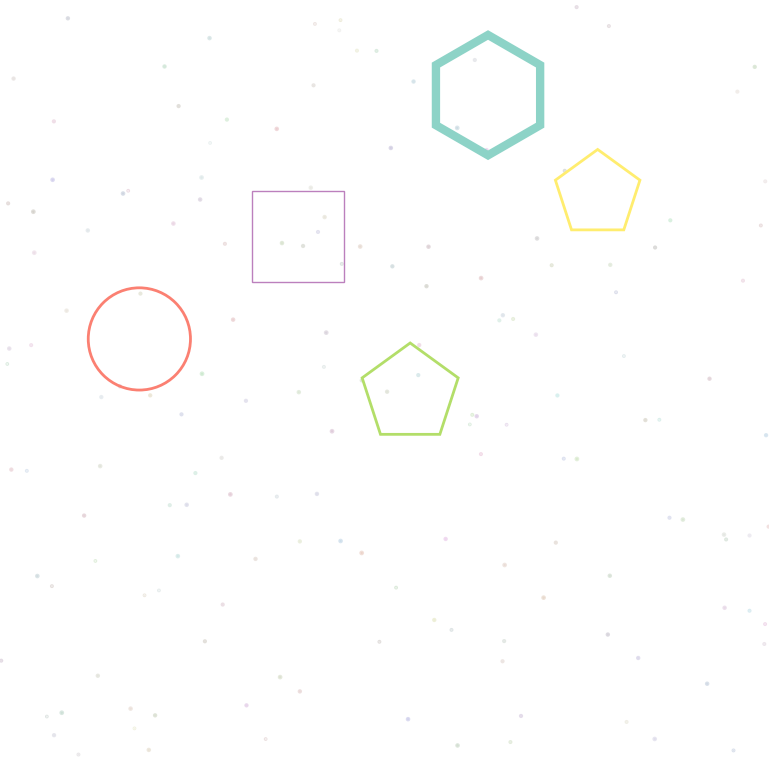[{"shape": "hexagon", "thickness": 3, "radius": 0.39, "center": [0.634, 0.876]}, {"shape": "circle", "thickness": 1, "radius": 0.33, "center": [0.181, 0.56]}, {"shape": "pentagon", "thickness": 1, "radius": 0.33, "center": [0.533, 0.489]}, {"shape": "square", "thickness": 0.5, "radius": 0.3, "center": [0.387, 0.693]}, {"shape": "pentagon", "thickness": 1, "radius": 0.29, "center": [0.776, 0.748]}]